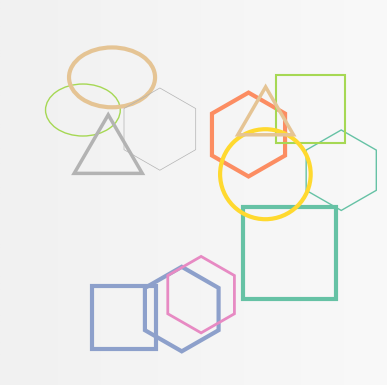[{"shape": "hexagon", "thickness": 1, "radius": 0.52, "center": [0.881, 0.558]}, {"shape": "square", "thickness": 3, "radius": 0.6, "center": [0.747, 0.343]}, {"shape": "hexagon", "thickness": 3, "radius": 0.54, "center": [0.641, 0.651]}, {"shape": "square", "thickness": 3, "radius": 0.41, "center": [0.32, 0.175]}, {"shape": "hexagon", "thickness": 3, "radius": 0.55, "center": [0.469, 0.197]}, {"shape": "hexagon", "thickness": 2, "radius": 0.5, "center": [0.519, 0.235]}, {"shape": "square", "thickness": 1.5, "radius": 0.45, "center": [0.801, 0.716]}, {"shape": "oval", "thickness": 1, "radius": 0.48, "center": [0.214, 0.714]}, {"shape": "circle", "thickness": 3, "radius": 0.58, "center": [0.685, 0.548]}, {"shape": "triangle", "thickness": 2.5, "radius": 0.41, "center": [0.685, 0.691]}, {"shape": "oval", "thickness": 3, "radius": 0.56, "center": [0.289, 0.799]}, {"shape": "hexagon", "thickness": 0.5, "radius": 0.53, "center": [0.413, 0.665]}, {"shape": "triangle", "thickness": 2.5, "radius": 0.51, "center": [0.279, 0.6]}]